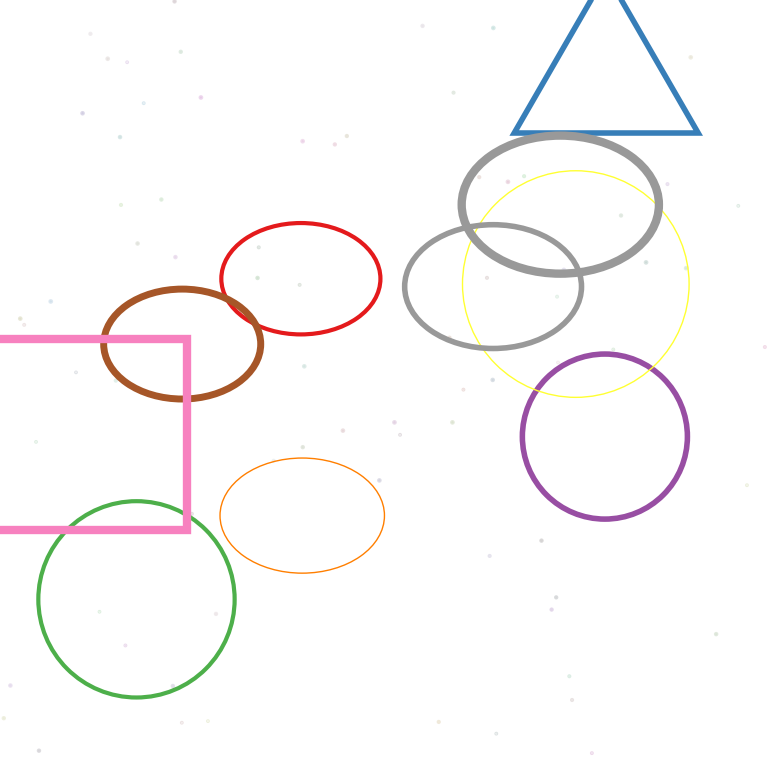[{"shape": "oval", "thickness": 1.5, "radius": 0.52, "center": [0.391, 0.638]}, {"shape": "triangle", "thickness": 2, "radius": 0.69, "center": [0.787, 0.896]}, {"shape": "circle", "thickness": 1.5, "radius": 0.64, "center": [0.177, 0.222]}, {"shape": "circle", "thickness": 2, "radius": 0.54, "center": [0.786, 0.433]}, {"shape": "oval", "thickness": 0.5, "radius": 0.53, "center": [0.393, 0.33]}, {"shape": "circle", "thickness": 0.5, "radius": 0.74, "center": [0.748, 0.631]}, {"shape": "oval", "thickness": 2.5, "radius": 0.51, "center": [0.237, 0.553]}, {"shape": "square", "thickness": 3, "radius": 0.62, "center": [0.119, 0.436]}, {"shape": "oval", "thickness": 3, "radius": 0.64, "center": [0.728, 0.734]}, {"shape": "oval", "thickness": 2, "radius": 0.57, "center": [0.64, 0.628]}]